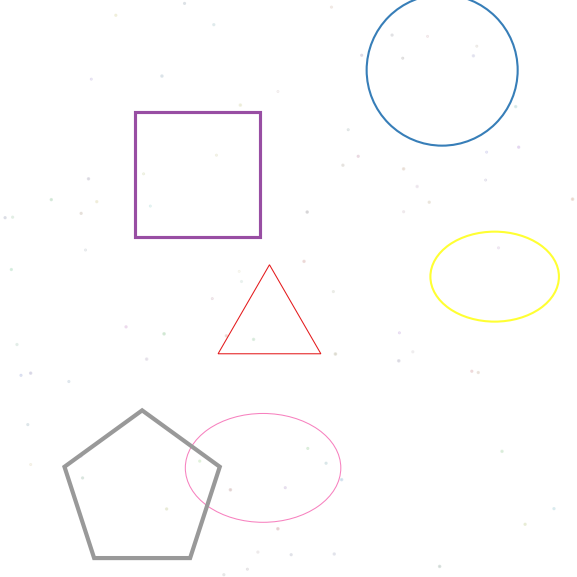[{"shape": "triangle", "thickness": 0.5, "radius": 0.51, "center": [0.467, 0.438]}, {"shape": "circle", "thickness": 1, "radius": 0.65, "center": [0.766, 0.878]}, {"shape": "square", "thickness": 1.5, "radius": 0.54, "center": [0.342, 0.697]}, {"shape": "oval", "thickness": 1, "radius": 0.56, "center": [0.857, 0.52]}, {"shape": "oval", "thickness": 0.5, "radius": 0.67, "center": [0.456, 0.189]}, {"shape": "pentagon", "thickness": 2, "radius": 0.71, "center": [0.246, 0.147]}]